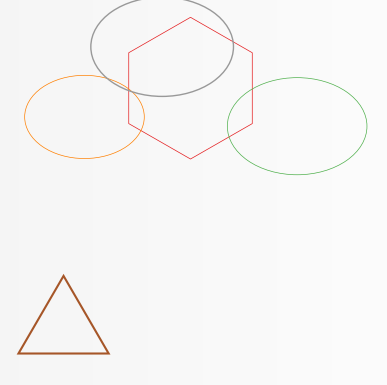[{"shape": "hexagon", "thickness": 0.5, "radius": 0.92, "center": [0.492, 0.771]}, {"shape": "oval", "thickness": 0.5, "radius": 0.9, "center": [0.767, 0.672]}, {"shape": "oval", "thickness": 0.5, "radius": 0.77, "center": [0.218, 0.696]}, {"shape": "triangle", "thickness": 1.5, "radius": 0.67, "center": [0.164, 0.149]}, {"shape": "oval", "thickness": 1, "radius": 0.92, "center": [0.418, 0.878]}]